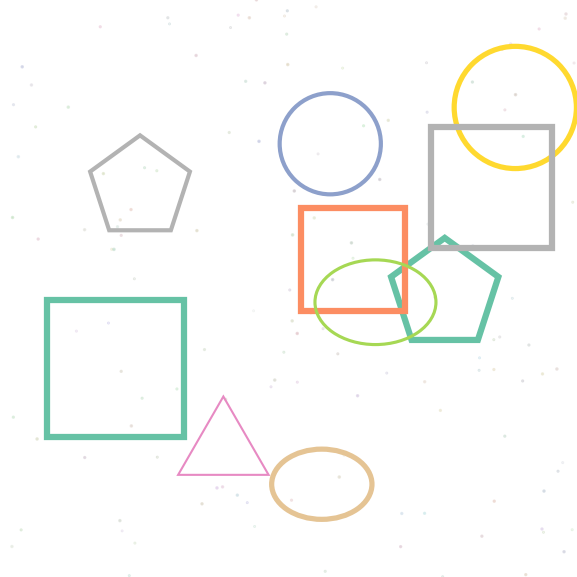[{"shape": "square", "thickness": 3, "radius": 0.59, "center": [0.2, 0.361]}, {"shape": "pentagon", "thickness": 3, "radius": 0.49, "center": [0.77, 0.489]}, {"shape": "square", "thickness": 3, "radius": 0.45, "center": [0.611, 0.55]}, {"shape": "circle", "thickness": 2, "radius": 0.44, "center": [0.572, 0.75]}, {"shape": "triangle", "thickness": 1, "radius": 0.45, "center": [0.387, 0.222]}, {"shape": "oval", "thickness": 1.5, "radius": 0.52, "center": [0.65, 0.476]}, {"shape": "circle", "thickness": 2.5, "radius": 0.53, "center": [0.892, 0.813]}, {"shape": "oval", "thickness": 2.5, "radius": 0.43, "center": [0.557, 0.161]}, {"shape": "pentagon", "thickness": 2, "radius": 0.45, "center": [0.242, 0.674]}, {"shape": "square", "thickness": 3, "radius": 0.52, "center": [0.851, 0.675]}]